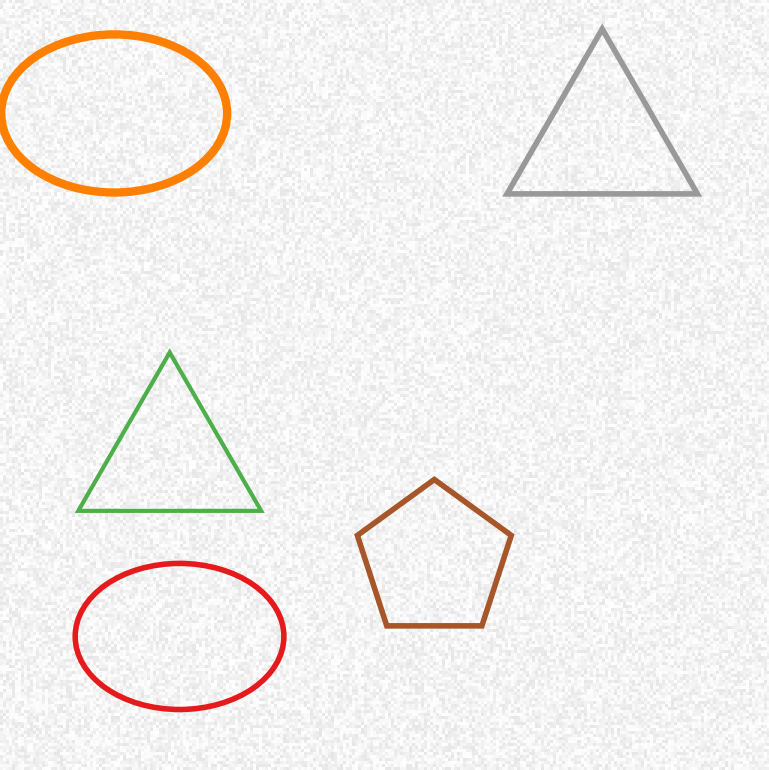[{"shape": "oval", "thickness": 2, "radius": 0.68, "center": [0.233, 0.173]}, {"shape": "triangle", "thickness": 1.5, "radius": 0.69, "center": [0.22, 0.405]}, {"shape": "oval", "thickness": 3, "radius": 0.73, "center": [0.148, 0.853]}, {"shape": "pentagon", "thickness": 2, "radius": 0.53, "center": [0.564, 0.272]}, {"shape": "triangle", "thickness": 2, "radius": 0.71, "center": [0.782, 0.82]}]